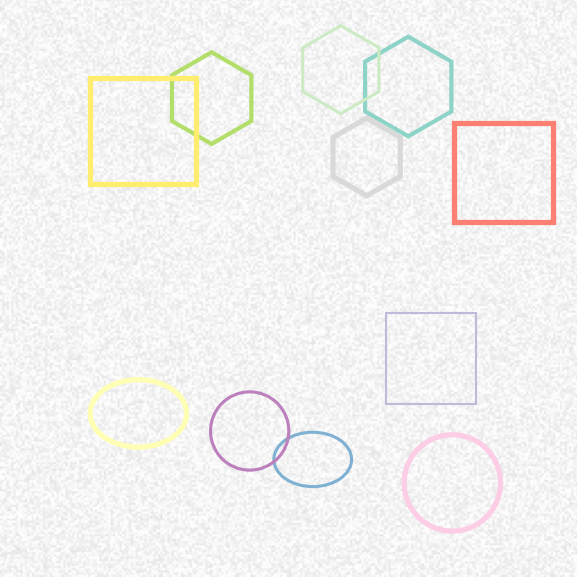[{"shape": "hexagon", "thickness": 2, "radius": 0.43, "center": [0.707, 0.849]}, {"shape": "oval", "thickness": 2.5, "radius": 0.42, "center": [0.24, 0.283]}, {"shape": "square", "thickness": 1, "radius": 0.39, "center": [0.747, 0.379]}, {"shape": "square", "thickness": 2.5, "radius": 0.43, "center": [0.872, 0.7]}, {"shape": "oval", "thickness": 1.5, "radius": 0.34, "center": [0.542, 0.204]}, {"shape": "hexagon", "thickness": 2, "radius": 0.4, "center": [0.366, 0.829]}, {"shape": "circle", "thickness": 2.5, "radius": 0.42, "center": [0.783, 0.163]}, {"shape": "hexagon", "thickness": 2.5, "radius": 0.34, "center": [0.635, 0.727]}, {"shape": "circle", "thickness": 1.5, "radius": 0.34, "center": [0.432, 0.253]}, {"shape": "hexagon", "thickness": 1.5, "radius": 0.38, "center": [0.59, 0.879]}, {"shape": "square", "thickness": 2.5, "radius": 0.46, "center": [0.248, 0.773]}]